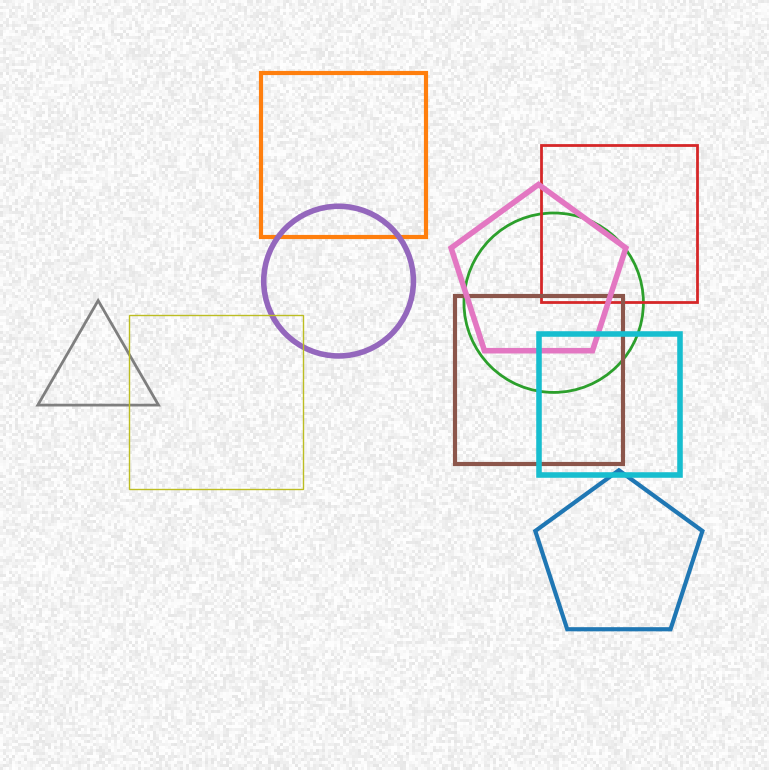[{"shape": "pentagon", "thickness": 1.5, "radius": 0.57, "center": [0.804, 0.275]}, {"shape": "square", "thickness": 1.5, "radius": 0.53, "center": [0.446, 0.799]}, {"shape": "circle", "thickness": 1, "radius": 0.58, "center": [0.719, 0.607]}, {"shape": "square", "thickness": 1, "radius": 0.51, "center": [0.804, 0.71]}, {"shape": "circle", "thickness": 2, "radius": 0.49, "center": [0.44, 0.635]}, {"shape": "square", "thickness": 1.5, "radius": 0.54, "center": [0.7, 0.507]}, {"shape": "pentagon", "thickness": 2, "radius": 0.6, "center": [0.699, 0.641]}, {"shape": "triangle", "thickness": 1, "radius": 0.45, "center": [0.127, 0.519]}, {"shape": "square", "thickness": 0.5, "radius": 0.57, "center": [0.281, 0.478]}, {"shape": "square", "thickness": 2, "radius": 0.46, "center": [0.791, 0.474]}]